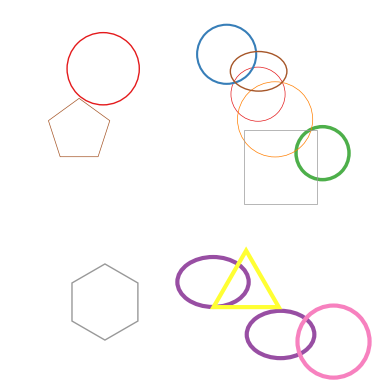[{"shape": "circle", "thickness": 0.5, "radius": 0.35, "center": [0.67, 0.755]}, {"shape": "circle", "thickness": 1, "radius": 0.47, "center": [0.268, 0.821]}, {"shape": "circle", "thickness": 1.5, "radius": 0.38, "center": [0.589, 0.859]}, {"shape": "circle", "thickness": 2.5, "radius": 0.34, "center": [0.838, 0.602]}, {"shape": "oval", "thickness": 3, "radius": 0.44, "center": [0.729, 0.131]}, {"shape": "oval", "thickness": 3, "radius": 0.46, "center": [0.553, 0.268]}, {"shape": "circle", "thickness": 0.5, "radius": 0.49, "center": [0.715, 0.69]}, {"shape": "triangle", "thickness": 3, "radius": 0.49, "center": [0.639, 0.251]}, {"shape": "oval", "thickness": 1, "radius": 0.37, "center": [0.672, 0.815]}, {"shape": "pentagon", "thickness": 0.5, "radius": 0.42, "center": [0.205, 0.661]}, {"shape": "circle", "thickness": 3, "radius": 0.47, "center": [0.866, 0.113]}, {"shape": "square", "thickness": 0.5, "radius": 0.48, "center": [0.729, 0.566]}, {"shape": "hexagon", "thickness": 1, "radius": 0.49, "center": [0.273, 0.216]}]